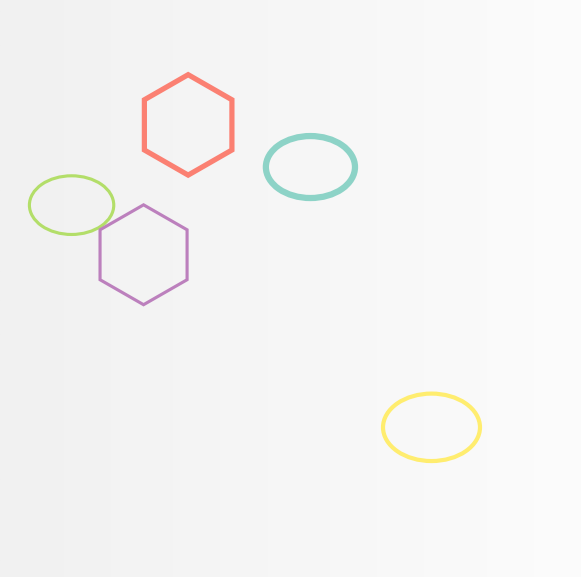[{"shape": "oval", "thickness": 3, "radius": 0.38, "center": [0.534, 0.71]}, {"shape": "hexagon", "thickness": 2.5, "radius": 0.43, "center": [0.324, 0.783]}, {"shape": "oval", "thickness": 1.5, "radius": 0.36, "center": [0.123, 0.644]}, {"shape": "hexagon", "thickness": 1.5, "radius": 0.43, "center": [0.247, 0.558]}, {"shape": "oval", "thickness": 2, "radius": 0.42, "center": [0.742, 0.259]}]